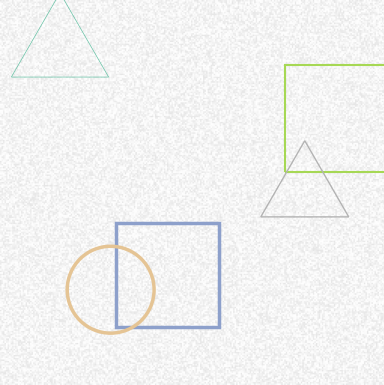[{"shape": "triangle", "thickness": 0.5, "radius": 0.73, "center": [0.156, 0.873]}, {"shape": "square", "thickness": 2.5, "radius": 0.67, "center": [0.434, 0.286]}, {"shape": "square", "thickness": 1.5, "radius": 0.69, "center": [0.879, 0.692]}, {"shape": "circle", "thickness": 2.5, "radius": 0.56, "center": [0.287, 0.248]}, {"shape": "triangle", "thickness": 1, "radius": 0.66, "center": [0.792, 0.503]}]